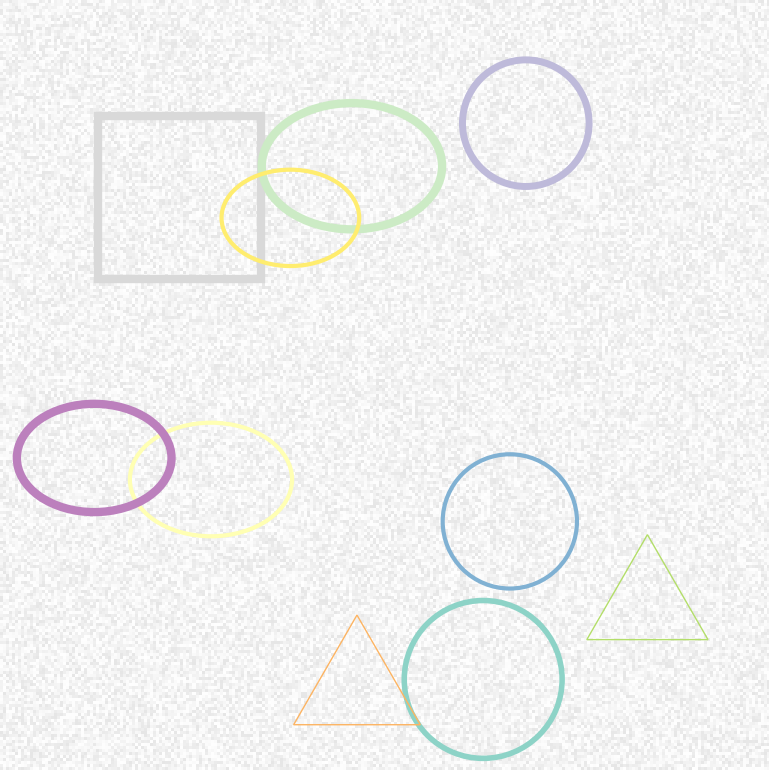[{"shape": "circle", "thickness": 2, "radius": 0.51, "center": [0.628, 0.118]}, {"shape": "oval", "thickness": 1.5, "radius": 0.53, "center": [0.274, 0.377]}, {"shape": "circle", "thickness": 2.5, "radius": 0.41, "center": [0.683, 0.84]}, {"shape": "circle", "thickness": 1.5, "radius": 0.44, "center": [0.662, 0.323]}, {"shape": "triangle", "thickness": 0.5, "radius": 0.47, "center": [0.464, 0.106]}, {"shape": "triangle", "thickness": 0.5, "radius": 0.45, "center": [0.841, 0.215]}, {"shape": "square", "thickness": 3, "radius": 0.53, "center": [0.233, 0.743]}, {"shape": "oval", "thickness": 3, "radius": 0.5, "center": [0.122, 0.405]}, {"shape": "oval", "thickness": 3, "radius": 0.59, "center": [0.457, 0.784]}, {"shape": "oval", "thickness": 1.5, "radius": 0.45, "center": [0.377, 0.717]}]